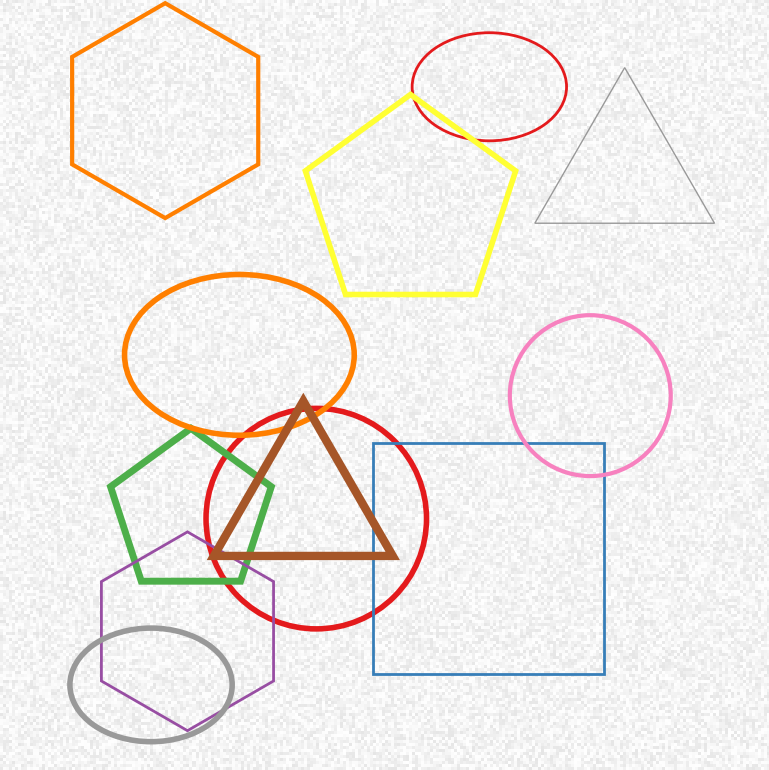[{"shape": "oval", "thickness": 1, "radius": 0.5, "center": [0.636, 0.887]}, {"shape": "circle", "thickness": 2, "radius": 0.72, "center": [0.411, 0.326]}, {"shape": "square", "thickness": 1, "radius": 0.75, "center": [0.634, 0.274]}, {"shape": "pentagon", "thickness": 2.5, "radius": 0.55, "center": [0.248, 0.334]}, {"shape": "hexagon", "thickness": 1, "radius": 0.65, "center": [0.243, 0.18]}, {"shape": "oval", "thickness": 2, "radius": 0.75, "center": [0.311, 0.539]}, {"shape": "hexagon", "thickness": 1.5, "radius": 0.7, "center": [0.215, 0.856]}, {"shape": "pentagon", "thickness": 2, "radius": 0.72, "center": [0.533, 0.734]}, {"shape": "triangle", "thickness": 3, "radius": 0.67, "center": [0.394, 0.345]}, {"shape": "circle", "thickness": 1.5, "radius": 0.52, "center": [0.767, 0.486]}, {"shape": "triangle", "thickness": 0.5, "radius": 0.67, "center": [0.811, 0.777]}, {"shape": "oval", "thickness": 2, "radius": 0.53, "center": [0.196, 0.111]}]